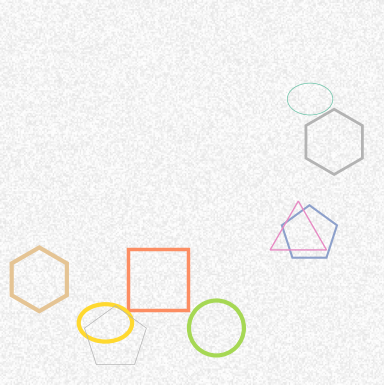[{"shape": "oval", "thickness": 0.5, "radius": 0.3, "center": [0.805, 0.743]}, {"shape": "square", "thickness": 2.5, "radius": 0.39, "center": [0.41, 0.275]}, {"shape": "pentagon", "thickness": 1.5, "radius": 0.38, "center": [0.804, 0.392]}, {"shape": "triangle", "thickness": 1, "radius": 0.42, "center": [0.775, 0.393]}, {"shape": "circle", "thickness": 3, "radius": 0.36, "center": [0.562, 0.148]}, {"shape": "oval", "thickness": 3, "radius": 0.35, "center": [0.274, 0.161]}, {"shape": "hexagon", "thickness": 3, "radius": 0.41, "center": [0.102, 0.274]}, {"shape": "pentagon", "thickness": 0.5, "radius": 0.42, "center": [0.3, 0.122]}, {"shape": "hexagon", "thickness": 2, "radius": 0.42, "center": [0.868, 0.632]}]